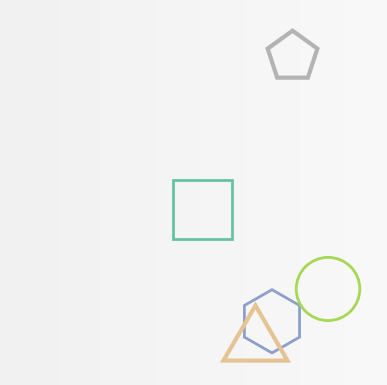[{"shape": "square", "thickness": 2, "radius": 0.38, "center": [0.523, 0.456]}, {"shape": "hexagon", "thickness": 2, "radius": 0.41, "center": [0.702, 0.165]}, {"shape": "circle", "thickness": 2, "radius": 0.41, "center": [0.847, 0.249]}, {"shape": "triangle", "thickness": 3, "radius": 0.48, "center": [0.659, 0.111]}, {"shape": "pentagon", "thickness": 3, "radius": 0.34, "center": [0.755, 0.853]}]